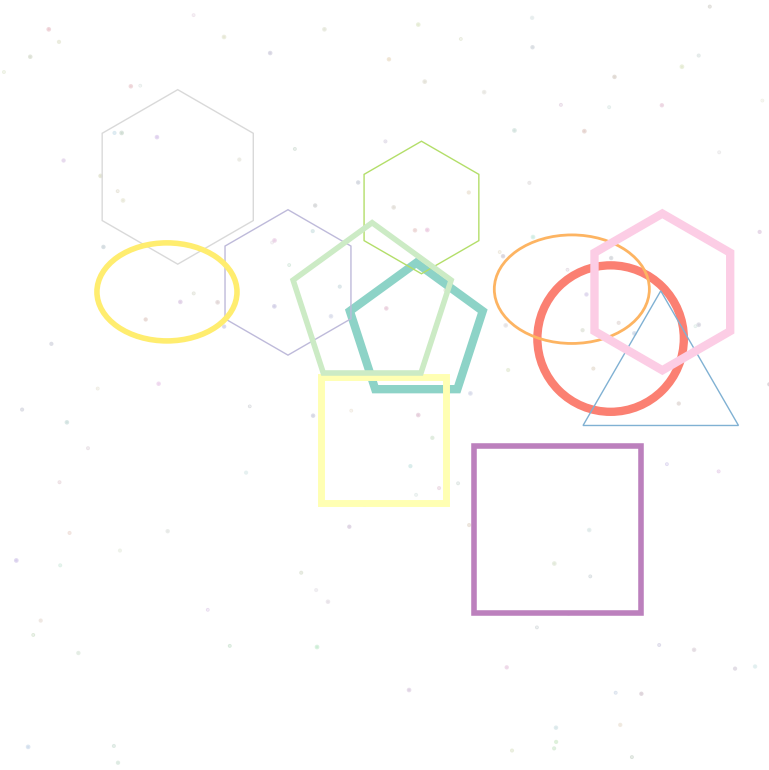[{"shape": "pentagon", "thickness": 3, "radius": 0.45, "center": [0.541, 0.568]}, {"shape": "square", "thickness": 2.5, "radius": 0.41, "center": [0.498, 0.429]}, {"shape": "hexagon", "thickness": 0.5, "radius": 0.47, "center": [0.374, 0.633]}, {"shape": "circle", "thickness": 3, "radius": 0.48, "center": [0.793, 0.56]}, {"shape": "triangle", "thickness": 0.5, "radius": 0.58, "center": [0.858, 0.506]}, {"shape": "oval", "thickness": 1, "radius": 0.5, "center": [0.743, 0.624]}, {"shape": "hexagon", "thickness": 0.5, "radius": 0.43, "center": [0.547, 0.731]}, {"shape": "hexagon", "thickness": 3, "radius": 0.51, "center": [0.86, 0.621]}, {"shape": "hexagon", "thickness": 0.5, "radius": 0.57, "center": [0.231, 0.77]}, {"shape": "square", "thickness": 2, "radius": 0.54, "center": [0.724, 0.312]}, {"shape": "pentagon", "thickness": 2, "radius": 0.54, "center": [0.483, 0.603]}, {"shape": "oval", "thickness": 2, "radius": 0.45, "center": [0.217, 0.621]}]